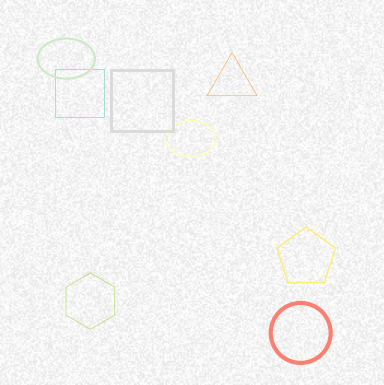[{"shape": "square", "thickness": 0.5, "radius": 0.32, "center": [0.207, 0.759]}, {"shape": "oval", "thickness": 1, "radius": 0.33, "center": [0.495, 0.641]}, {"shape": "circle", "thickness": 3, "radius": 0.39, "center": [0.781, 0.135]}, {"shape": "triangle", "thickness": 0.5, "radius": 0.37, "center": [0.603, 0.789]}, {"shape": "hexagon", "thickness": 0.5, "radius": 0.37, "center": [0.235, 0.218]}, {"shape": "square", "thickness": 2, "radius": 0.4, "center": [0.368, 0.739]}, {"shape": "oval", "thickness": 1.5, "radius": 0.37, "center": [0.172, 0.848]}, {"shape": "pentagon", "thickness": 1, "radius": 0.4, "center": [0.795, 0.331]}]